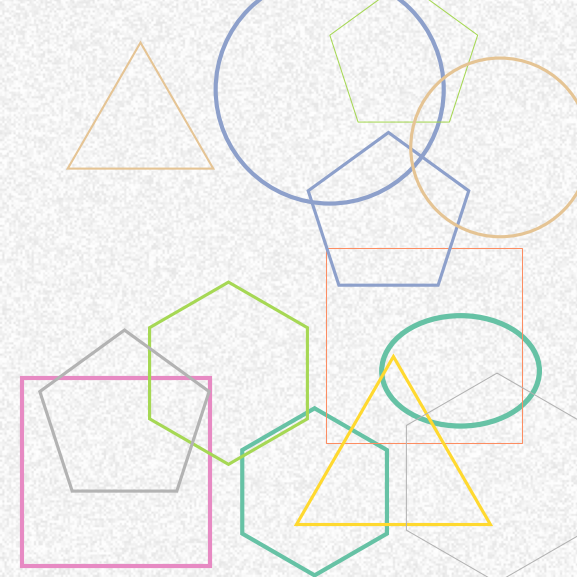[{"shape": "hexagon", "thickness": 2, "radius": 0.72, "center": [0.545, 0.147]}, {"shape": "oval", "thickness": 2.5, "radius": 0.68, "center": [0.797, 0.357]}, {"shape": "square", "thickness": 0.5, "radius": 0.85, "center": [0.734, 0.401]}, {"shape": "circle", "thickness": 2, "radius": 0.99, "center": [0.571, 0.844]}, {"shape": "pentagon", "thickness": 1.5, "radius": 0.73, "center": [0.673, 0.624]}, {"shape": "square", "thickness": 2, "radius": 0.81, "center": [0.201, 0.182]}, {"shape": "hexagon", "thickness": 1.5, "radius": 0.79, "center": [0.396, 0.353]}, {"shape": "pentagon", "thickness": 0.5, "radius": 0.67, "center": [0.699, 0.897]}, {"shape": "triangle", "thickness": 1.5, "radius": 0.97, "center": [0.681, 0.188]}, {"shape": "circle", "thickness": 1.5, "radius": 0.77, "center": [0.866, 0.744]}, {"shape": "triangle", "thickness": 1, "radius": 0.73, "center": [0.243, 0.78]}, {"shape": "pentagon", "thickness": 1.5, "radius": 0.77, "center": [0.216, 0.273]}, {"shape": "hexagon", "thickness": 0.5, "radius": 0.91, "center": [0.861, 0.172]}]